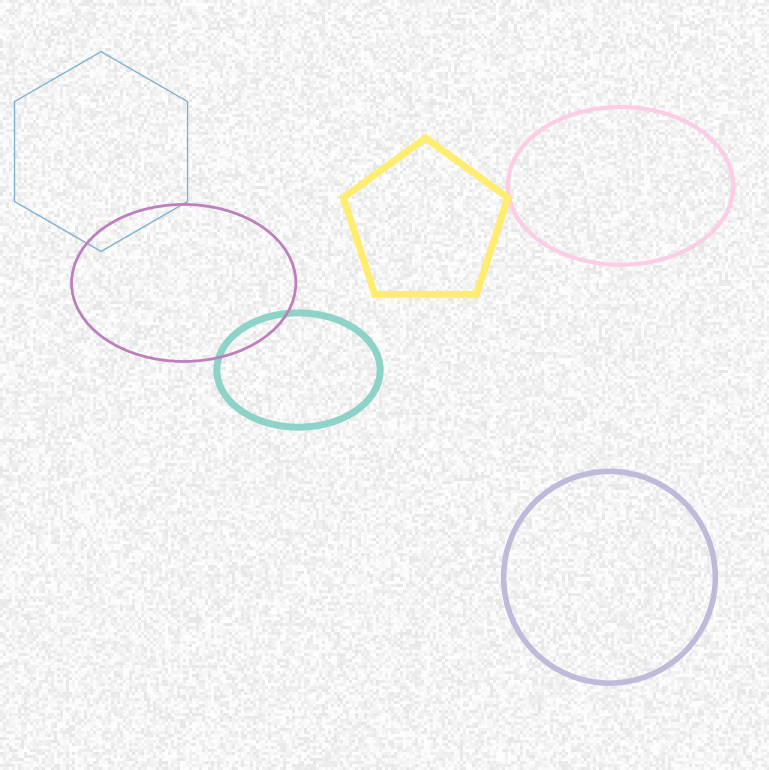[{"shape": "oval", "thickness": 2.5, "radius": 0.53, "center": [0.388, 0.519]}, {"shape": "circle", "thickness": 2, "radius": 0.69, "center": [0.792, 0.25]}, {"shape": "hexagon", "thickness": 0.5, "radius": 0.65, "center": [0.131, 0.803]}, {"shape": "oval", "thickness": 1.5, "radius": 0.73, "center": [0.806, 0.759]}, {"shape": "oval", "thickness": 1, "radius": 0.73, "center": [0.239, 0.633]}, {"shape": "pentagon", "thickness": 2.5, "radius": 0.56, "center": [0.553, 0.709]}]